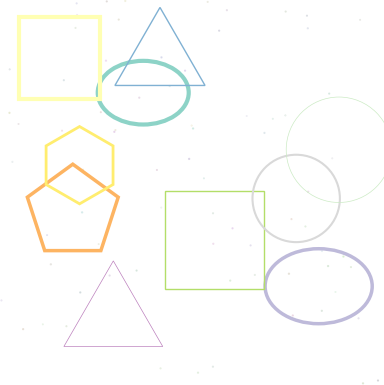[{"shape": "oval", "thickness": 3, "radius": 0.59, "center": [0.372, 0.759]}, {"shape": "square", "thickness": 3, "radius": 0.53, "center": [0.155, 0.849]}, {"shape": "oval", "thickness": 2.5, "radius": 0.7, "center": [0.828, 0.257]}, {"shape": "triangle", "thickness": 1, "radius": 0.68, "center": [0.416, 0.846]}, {"shape": "pentagon", "thickness": 2.5, "radius": 0.62, "center": [0.189, 0.449]}, {"shape": "square", "thickness": 1, "radius": 0.64, "center": [0.557, 0.377]}, {"shape": "circle", "thickness": 1.5, "radius": 0.57, "center": [0.769, 0.485]}, {"shape": "triangle", "thickness": 0.5, "radius": 0.74, "center": [0.294, 0.174]}, {"shape": "circle", "thickness": 0.5, "radius": 0.68, "center": [0.88, 0.611]}, {"shape": "hexagon", "thickness": 2, "radius": 0.5, "center": [0.207, 0.571]}]